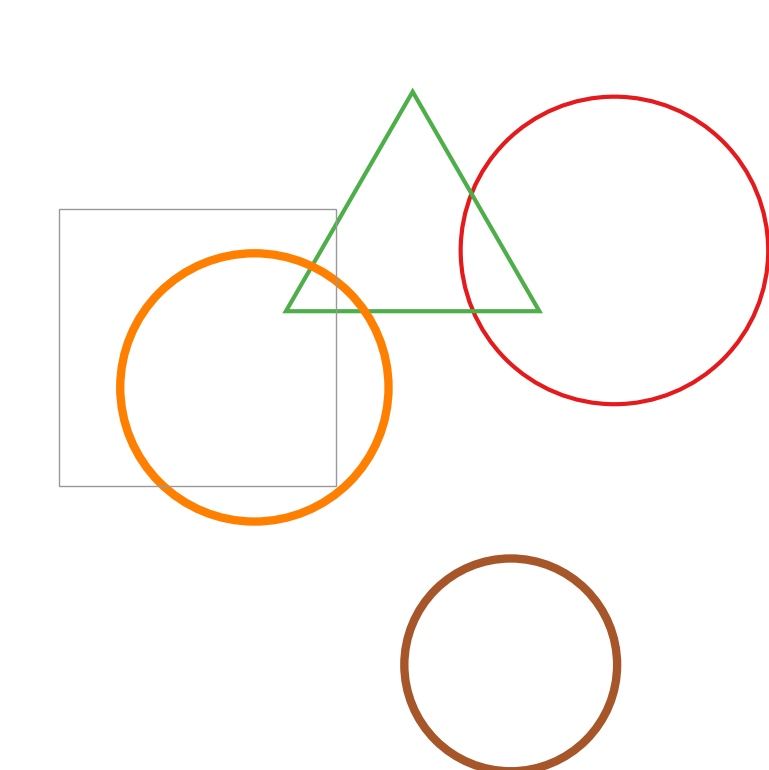[{"shape": "circle", "thickness": 1.5, "radius": 1.0, "center": [0.798, 0.675]}, {"shape": "triangle", "thickness": 1.5, "radius": 0.95, "center": [0.536, 0.691]}, {"shape": "circle", "thickness": 3, "radius": 0.87, "center": [0.33, 0.497]}, {"shape": "circle", "thickness": 3, "radius": 0.69, "center": [0.663, 0.137]}, {"shape": "square", "thickness": 0.5, "radius": 0.9, "center": [0.256, 0.549]}]